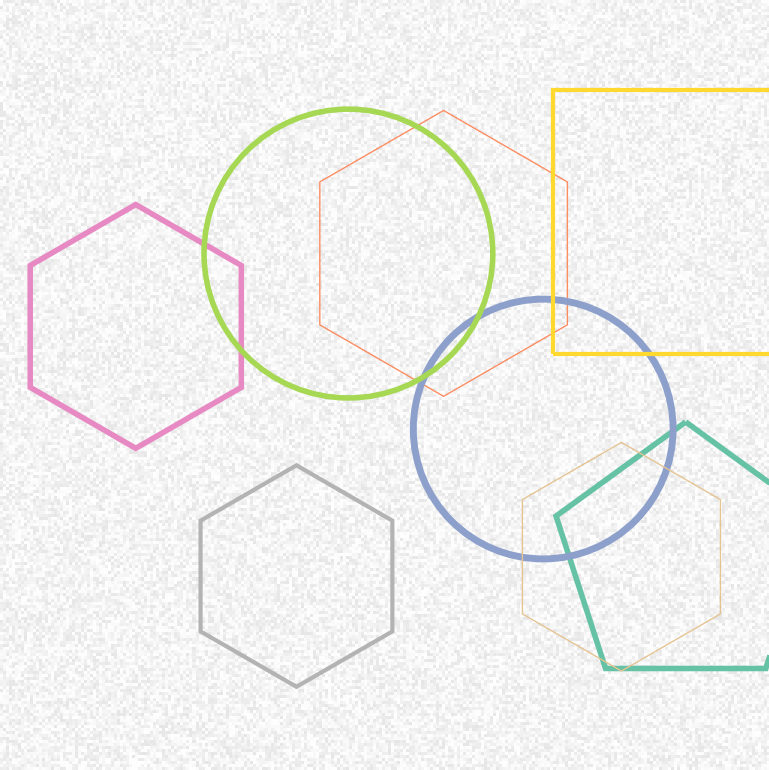[{"shape": "pentagon", "thickness": 2, "radius": 0.88, "center": [0.89, 0.275]}, {"shape": "hexagon", "thickness": 0.5, "radius": 0.93, "center": [0.576, 0.671]}, {"shape": "circle", "thickness": 2.5, "radius": 0.84, "center": [0.705, 0.443]}, {"shape": "hexagon", "thickness": 2, "radius": 0.79, "center": [0.176, 0.576]}, {"shape": "circle", "thickness": 2, "radius": 0.94, "center": [0.452, 0.671]}, {"shape": "square", "thickness": 1.5, "radius": 0.86, "center": [0.89, 0.711]}, {"shape": "hexagon", "thickness": 0.5, "radius": 0.74, "center": [0.807, 0.277]}, {"shape": "hexagon", "thickness": 1.5, "radius": 0.72, "center": [0.385, 0.252]}]